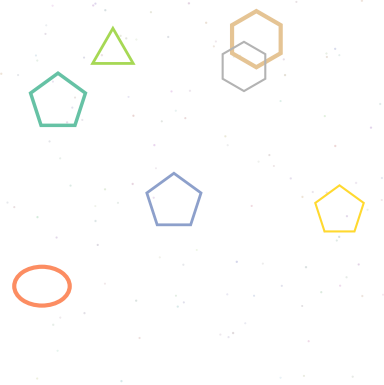[{"shape": "pentagon", "thickness": 2.5, "radius": 0.37, "center": [0.151, 0.735]}, {"shape": "oval", "thickness": 3, "radius": 0.36, "center": [0.109, 0.257]}, {"shape": "pentagon", "thickness": 2, "radius": 0.37, "center": [0.452, 0.476]}, {"shape": "triangle", "thickness": 2, "radius": 0.3, "center": [0.293, 0.866]}, {"shape": "pentagon", "thickness": 1.5, "radius": 0.33, "center": [0.882, 0.452]}, {"shape": "hexagon", "thickness": 3, "radius": 0.36, "center": [0.666, 0.898]}, {"shape": "hexagon", "thickness": 1.5, "radius": 0.32, "center": [0.634, 0.827]}]